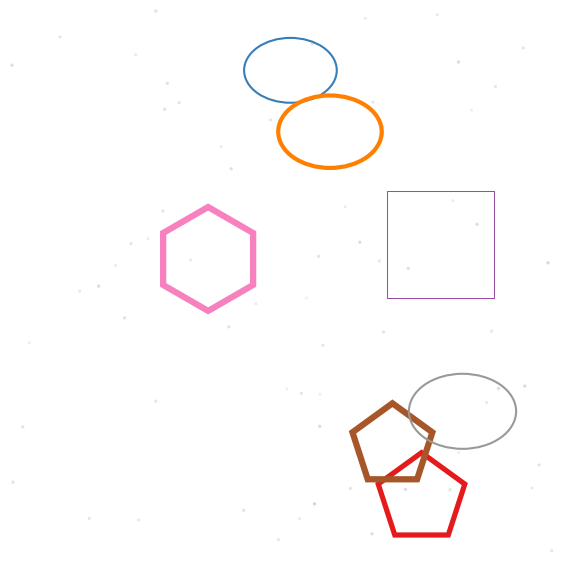[{"shape": "pentagon", "thickness": 2.5, "radius": 0.39, "center": [0.73, 0.137]}, {"shape": "oval", "thickness": 1, "radius": 0.4, "center": [0.503, 0.877]}, {"shape": "square", "thickness": 0.5, "radius": 0.46, "center": [0.762, 0.575]}, {"shape": "oval", "thickness": 2, "radius": 0.45, "center": [0.571, 0.771]}, {"shape": "pentagon", "thickness": 3, "radius": 0.36, "center": [0.68, 0.228]}, {"shape": "hexagon", "thickness": 3, "radius": 0.45, "center": [0.36, 0.551]}, {"shape": "oval", "thickness": 1, "radius": 0.46, "center": [0.801, 0.287]}]